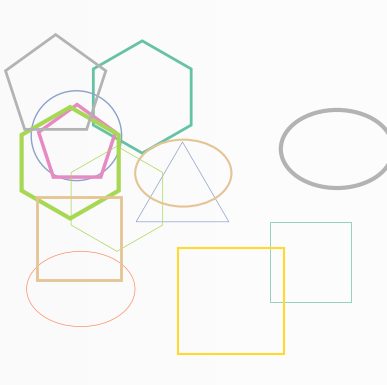[{"shape": "square", "thickness": 0.5, "radius": 0.52, "center": [0.801, 0.319]}, {"shape": "hexagon", "thickness": 2, "radius": 0.73, "center": [0.367, 0.748]}, {"shape": "oval", "thickness": 0.5, "radius": 0.7, "center": [0.209, 0.249]}, {"shape": "circle", "thickness": 1, "radius": 0.58, "center": [0.197, 0.648]}, {"shape": "triangle", "thickness": 0.5, "radius": 0.69, "center": [0.471, 0.493]}, {"shape": "pentagon", "thickness": 2.5, "radius": 0.52, "center": [0.199, 0.624]}, {"shape": "hexagon", "thickness": 3, "radius": 0.72, "center": [0.181, 0.577]}, {"shape": "hexagon", "thickness": 0.5, "radius": 0.68, "center": [0.302, 0.484]}, {"shape": "square", "thickness": 1.5, "radius": 0.69, "center": [0.596, 0.218]}, {"shape": "oval", "thickness": 1.5, "radius": 0.62, "center": [0.473, 0.55]}, {"shape": "square", "thickness": 2, "radius": 0.54, "center": [0.204, 0.38]}, {"shape": "pentagon", "thickness": 2, "radius": 0.68, "center": [0.144, 0.774]}, {"shape": "oval", "thickness": 3, "radius": 0.72, "center": [0.87, 0.613]}]